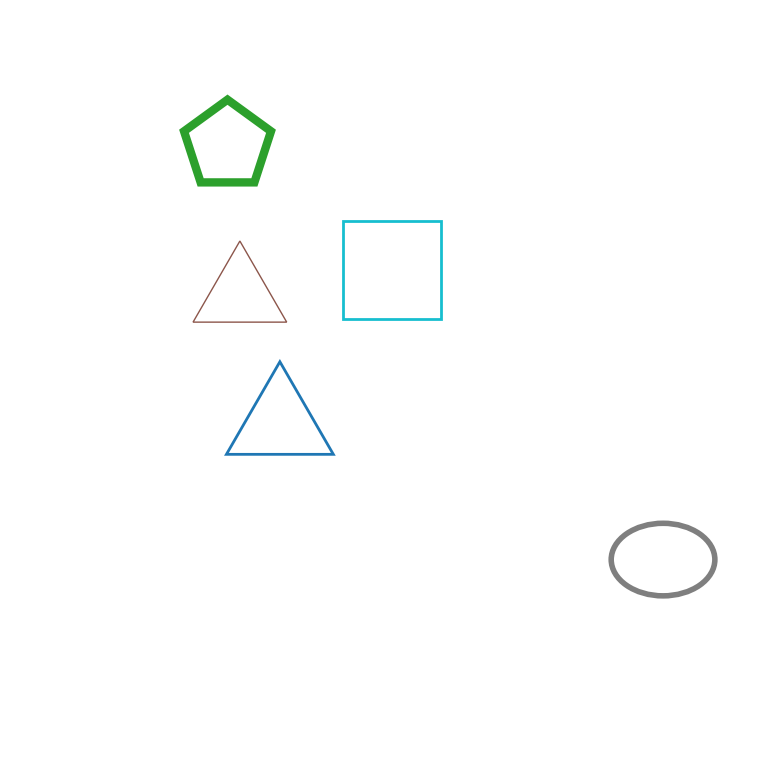[{"shape": "triangle", "thickness": 1, "radius": 0.4, "center": [0.363, 0.45]}, {"shape": "pentagon", "thickness": 3, "radius": 0.3, "center": [0.295, 0.811]}, {"shape": "triangle", "thickness": 0.5, "radius": 0.35, "center": [0.312, 0.617]}, {"shape": "oval", "thickness": 2, "radius": 0.34, "center": [0.861, 0.273]}, {"shape": "square", "thickness": 1, "radius": 0.32, "center": [0.509, 0.649]}]